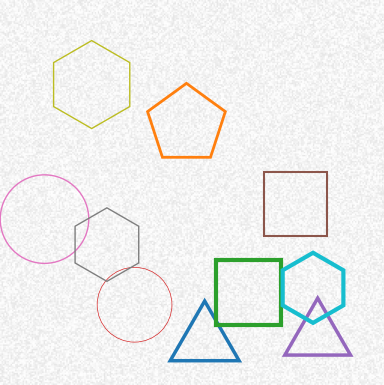[{"shape": "triangle", "thickness": 2.5, "radius": 0.52, "center": [0.532, 0.115]}, {"shape": "pentagon", "thickness": 2, "radius": 0.53, "center": [0.484, 0.677]}, {"shape": "square", "thickness": 3, "radius": 0.42, "center": [0.646, 0.24]}, {"shape": "circle", "thickness": 0.5, "radius": 0.49, "center": [0.35, 0.208]}, {"shape": "triangle", "thickness": 2.5, "radius": 0.49, "center": [0.825, 0.127]}, {"shape": "square", "thickness": 1.5, "radius": 0.41, "center": [0.768, 0.47]}, {"shape": "circle", "thickness": 1, "radius": 0.57, "center": [0.116, 0.431]}, {"shape": "hexagon", "thickness": 1, "radius": 0.48, "center": [0.278, 0.365]}, {"shape": "hexagon", "thickness": 1, "radius": 0.57, "center": [0.238, 0.78]}, {"shape": "hexagon", "thickness": 3, "radius": 0.46, "center": [0.813, 0.252]}]